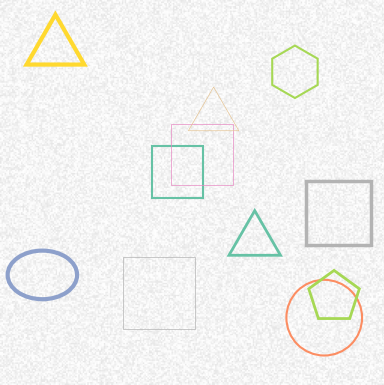[{"shape": "triangle", "thickness": 2, "radius": 0.39, "center": [0.662, 0.376]}, {"shape": "square", "thickness": 1.5, "radius": 0.34, "center": [0.461, 0.554]}, {"shape": "circle", "thickness": 1.5, "radius": 0.49, "center": [0.842, 0.175]}, {"shape": "oval", "thickness": 3, "radius": 0.45, "center": [0.11, 0.286]}, {"shape": "square", "thickness": 0.5, "radius": 0.4, "center": [0.524, 0.598]}, {"shape": "pentagon", "thickness": 2, "radius": 0.35, "center": [0.868, 0.229]}, {"shape": "hexagon", "thickness": 1.5, "radius": 0.34, "center": [0.766, 0.813]}, {"shape": "triangle", "thickness": 3, "radius": 0.43, "center": [0.144, 0.876]}, {"shape": "triangle", "thickness": 0.5, "radius": 0.38, "center": [0.555, 0.698]}, {"shape": "square", "thickness": 2.5, "radius": 0.42, "center": [0.879, 0.447]}, {"shape": "square", "thickness": 0.5, "radius": 0.47, "center": [0.413, 0.238]}]